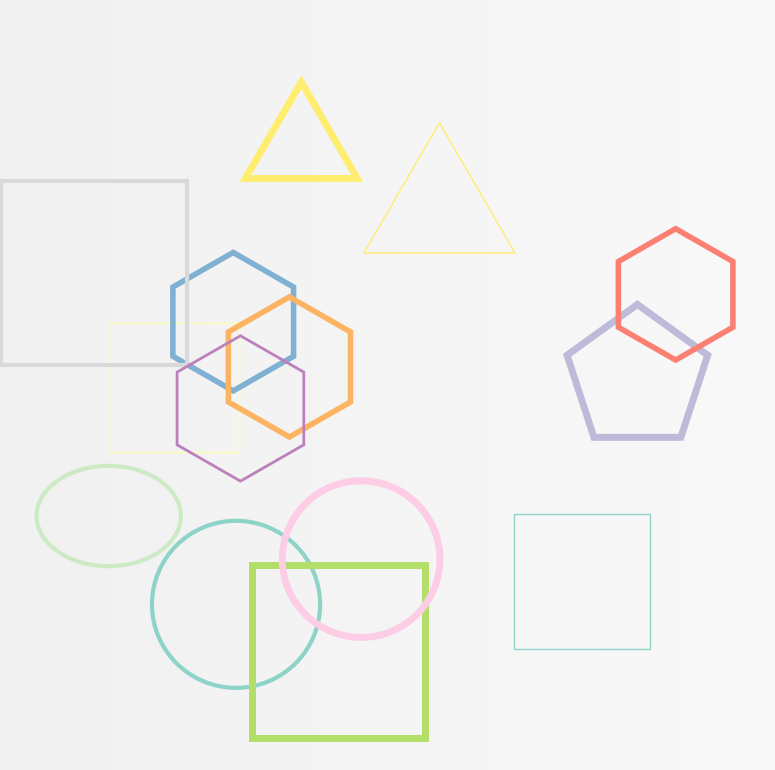[{"shape": "square", "thickness": 0.5, "radius": 0.44, "center": [0.751, 0.245]}, {"shape": "circle", "thickness": 1.5, "radius": 0.54, "center": [0.305, 0.215]}, {"shape": "square", "thickness": 0.5, "radius": 0.42, "center": [0.225, 0.497]}, {"shape": "pentagon", "thickness": 2.5, "radius": 0.48, "center": [0.822, 0.509]}, {"shape": "hexagon", "thickness": 2, "radius": 0.43, "center": [0.872, 0.618]}, {"shape": "hexagon", "thickness": 2, "radius": 0.45, "center": [0.301, 0.582]}, {"shape": "hexagon", "thickness": 2, "radius": 0.45, "center": [0.373, 0.523]}, {"shape": "square", "thickness": 2.5, "radius": 0.56, "center": [0.437, 0.154]}, {"shape": "circle", "thickness": 2.5, "radius": 0.51, "center": [0.466, 0.274]}, {"shape": "square", "thickness": 1.5, "radius": 0.6, "center": [0.121, 0.645]}, {"shape": "hexagon", "thickness": 1, "radius": 0.47, "center": [0.31, 0.47]}, {"shape": "oval", "thickness": 1.5, "radius": 0.47, "center": [0.14, 0.33]}, {"shape": "triangle", "thickness": 0.5, "radius": 0.56, "center": [0.567, 0.728]}, {"shape": "triangle", "thickness": 2.5, "radius": 0.42, "center": [0.389, 0.81]}]